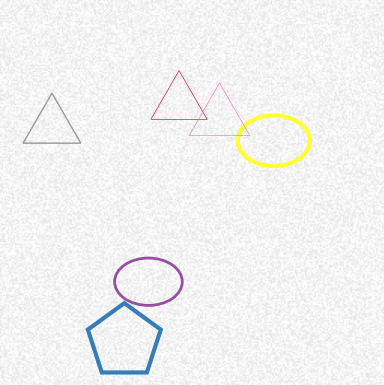[{"shape": "triangle", "thickness": 0.5, "radius": 0.42, "center": [0.465, 0.732]}, {"shape": "pentagon", "thickness": 3, "radius": 0.5, "center": [0.323, 0.113]}, {"shape": "oval", "thickness": 2, "radius": 0.44, "center": [0.386, 0.268]}, {"shape": "oval", "thickness": 3, "radius": 0.47, "center": [0.711, 0.635]}, {"shape": "triangle", "thickness": 0.5, "radius": 0.45, "center": [0.57, 0.693]}, {"shape": "triangle", "thickness": 1, "radius": 0.43, "center": [0.135, 0.671]}]